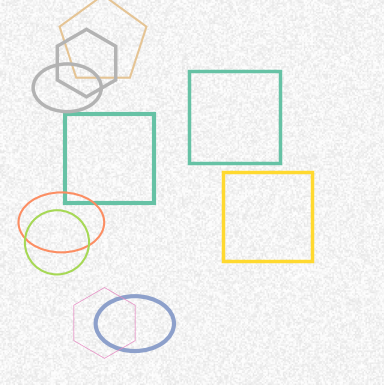[{"shape": "square", "thickness": 3, "radius": 0.58, "center": [0.285, 0.588]}, {"shape": "square", "thickness": 2.5, "radius": 0.59, "center": [0.609, 0.696]}, {"shape": "oval", "thickness": 1.5, "radius": 0.56, "center": [0.159, 0.422]}, {"shape": "oval", "thickness": 3, "radius": 0.51, "center": [0.35, 0.159]}, {"shape": "hexagon", "thickness": 0.5, "radius": 0.46, "center": [0.271, 0.161]}, {"shape": "circle", "thickness": 1.5, "radius": 0.42, "center": [0.148, 0.371]}, {"shape": "square", "thickness": 2.5, "radius": 0.58, "center": [0.696, 0.438]}, {"shape": "pentagon", "thickness": 1.5, "radius": 0.59, "center": [0.268, 0.894]}, {"shape": "oval", "thickness": 2.5, "radius": 0.44, "center": [0.175, 0.772]}, {"shape": "hexagon", "thickness": 2.5, "radius": 0.44, "center": [0.225, 0.836]}]